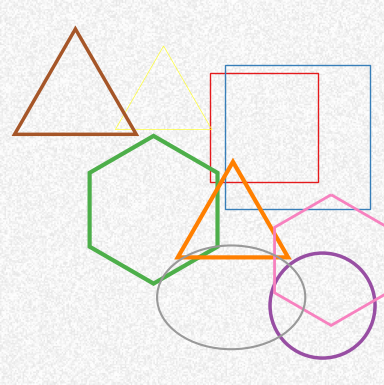[{"shape": "square", "thickness": 1, "radius": 0.7, "center": [0.686, 0.669]}, {"shape": "square", "thickness": 1, "radius": 0.94, "center": [0.773, 0.643]}, {"shape": "hexagon", "thickness": 3, "radius": 0.96, "center": [0.399, 0.455]}, {"shape": "circle", "thickness": 2.5, "radius": 0.68, "center": [0.838, 0.206]}, {"shape": "triangle", "thickness": 3, "radius": 0.83, "center": [0.605, 0.414]}, {"shape": "triangle", "thickness": 0.5, "radius": 0.72, "center": [0.425, 0.736]}, {"shape": "triangle", "thickness": 2.5, "radius": 0.91, "center": [0.196, 0.742]}, {"shape": "hexagon", "thickness": 2, "radius": 0.85, "center": [0.86, 0.325]}, {"shape": "oval", "thickness": 1.5, "radius": 0.96, "center": [0.6, 0.228]}]